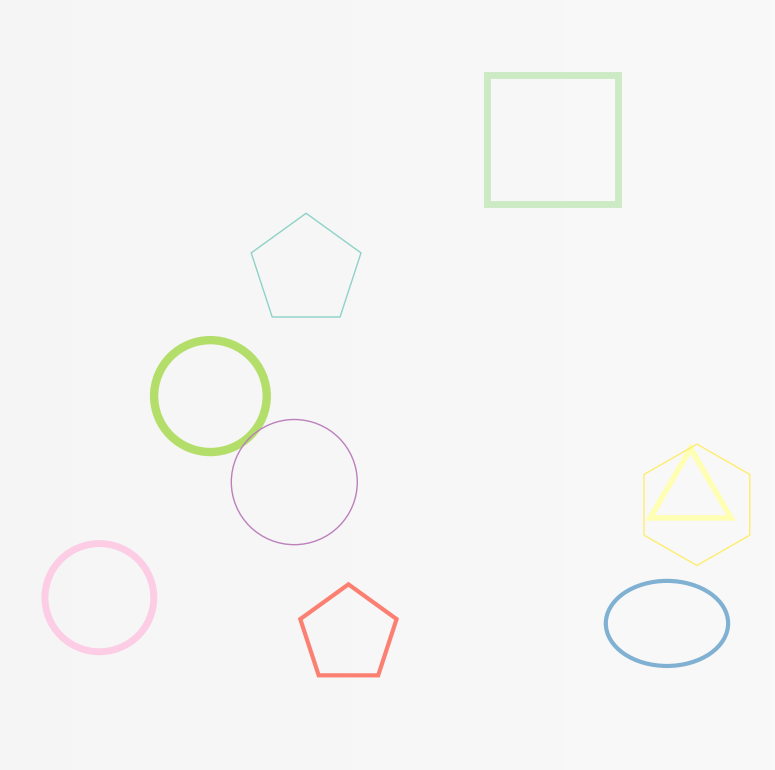[{"shape": "pentagon", "thickness": 0.5, "radius": 0.37, "center": [0.395, 0.649]}, {"shape": "triangle", "thickness": 2, "radius": 0.3, "center": [0.891, 0.357]}, {"shape": "pentagon", "thickness": 1.5, "radius": 0.33, "center": [0.45, 0.176]}, {"shape": "oval", "thickness": 1.5, "radius": 0.39, "center": [0.861, 0.19]}, {"shape": "circle", "thickness": 3, "radius": 0.36, "center": [0.272, 0.486]}, {"shape": "circle", "thickness": 2.5, "radius": 0.35, "center": [0.128, 0.224]}, {"shape": "circle", "thickness": 0.5, "radius": 0.41, "center": [0.38, 0.374]}, {"shape": "square", "thickness": 2.5, "radius": 0.42, "center": [0.713, 0.819]}, {"shape": "hexagon", "thickness": 0.5, "radius": 0.39, "center": [0.899, 0.344]}]